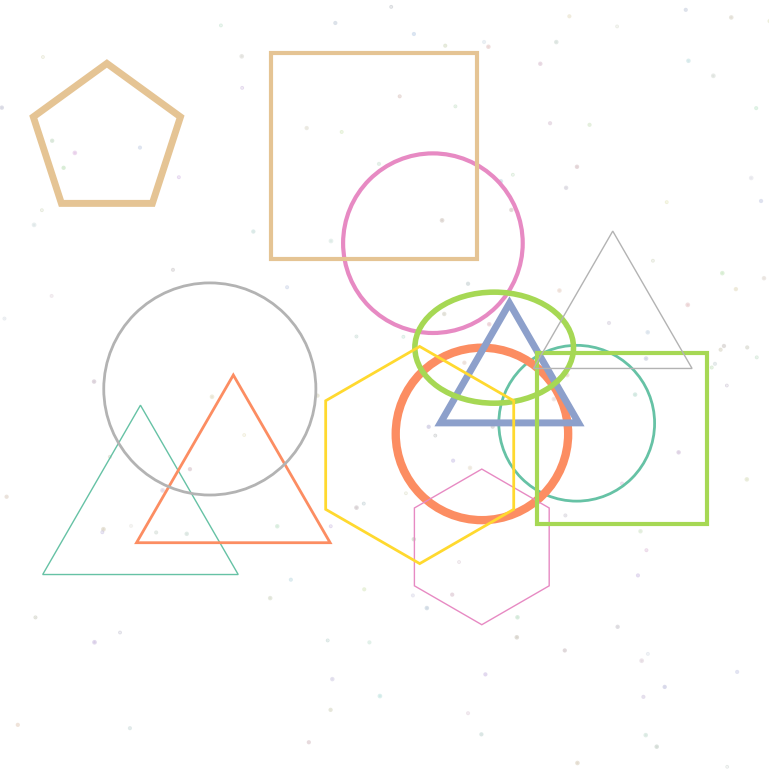[{"shape": "circle", "thickness": 1, "radius": 0.51, "center": [0.749, 0.45]}, {"shape": "triangle", "thickness": 0.5, "radius": 0.73, "center": [0.182, 0.327]}, {"shape": "triangle", "thickness": 1, "radius": 0.73, "center": [0.303, 0.368]}, {"shape": "circle", "thickness": 3, "radius": 0.56, "center": [0.626, 0.436]}, {"shape": "triangle", "thickness": 2.5, "radius": 0.52, "center": [0.662, 0.503]}, {"shape": "circle", "thickness": 1.5, "radius": 0.58, "center": [0.562, 0.684]}, {"shape": "hexagon", "thickness": 0.5, "radius": 0.51, "center": [0.626, 0.29]}, {"shape": "oval", "thickness": 2, "radius": 0.52, "center": [0.642, 0.548]}, {"shape": "square", "thickness": 1.5, "radius": 0.55, "center": [0.808, 0.431]}, {"shape": "hexagon", "thickness": 1, "radius": 0.7, "center": [0.545, 0.409]}, {"shape": "square", "thickness": 1.5, "radius": 0.67, "center": [0.486, 0.797]}, {"shape": "pentagon", "thickness": 2.5, "radius": 0.5, "center": [0.139, 0.817]}, {"shape": "circle", "thickness": 1, "radius": 0.69, "center": [0.272, 0.495]}, {"shape": "triangle", "thickness": 0.5, "radius": 0.59, "center": [0.796, 0.581]}]